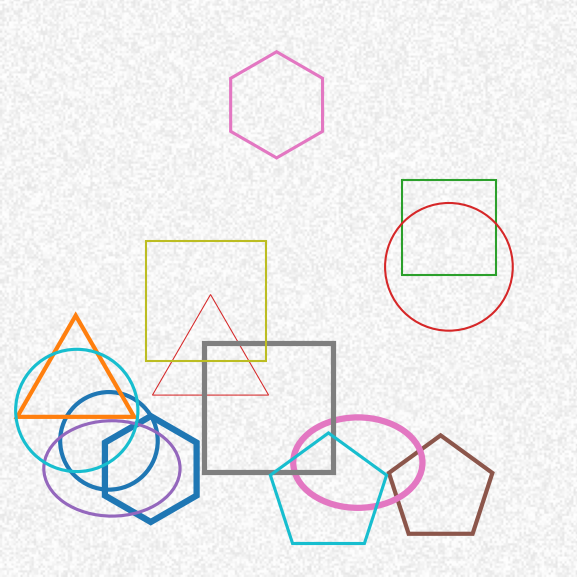[{"shape": "hexagon", "thickness": 3, "radius": 0.46, "center": [0.261, 0.187]}, {"shape": "circle", "thickness": 2, "radius": 0.42, "center": [0.189, 0.236]}, {"shape": "triangle", "thickness": 2, "radius": 0.58, "center": [0.131, 0.336]}, {"shape": "square", "thickness": 1, "radius": 0.41, "center": [0.777, 0.605]}, {"shape": "circle", "thickness": 1, "radius": 0.55, "center": [0.777, 0.537]}, {"shape": "triangle", "thickness": 0.5, "radius": 0.58, "center": [0.365, 0.373]}, {"shape": "oval", "thickness": 1.5, "radius": 0.59, "center": [0.194, 0.188]}, {"shape": "pentagon", "thickness": 2, "radius": 0.47, "center": [0.763, 0.151]}, {"shape": "oval", "thickness": 3, "radius": 0.56, "center": [0.62, 0.198]}, {"shape": "hexagon", "thickness": 1.5, "radius": 0.46, "center": [0.479, 0.818]}, {"shape": "square", "thickness": 2.5, "radius": 0.56, "center": [0.465, 0.293]}, {"shape": "square", "thickness": 1, "radius": 0.52, "center": [0.357, 0.478]}, {"shape": "pentagon", "thickness": 1.5, "radius": 0.53, "center": [0.569, 0.144]}, {"shape": "circle", "thickness": 1.5, "radius": 0.53, "center": [0.133, 0.288]}]